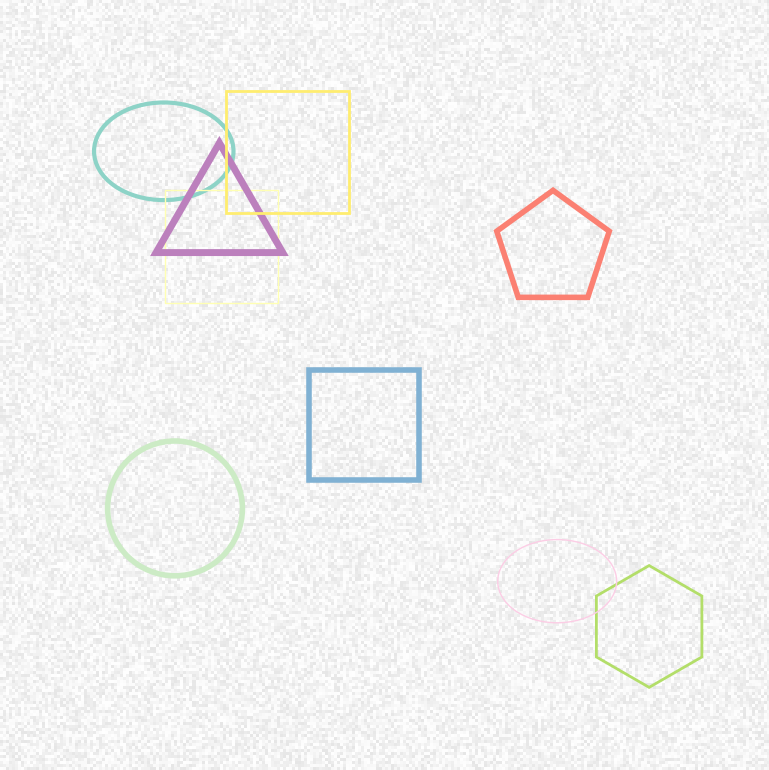[{"shape": "oval", "thickness": 1.5, "radius": 0.45, "center": [0.213, 0.804]}, {"shape": "square", "thickness": 0.5, "radius": 0.37, "center": [0.288, 0.68]}, {"shape": "pentagon", "thickness": 2, "radius": 0.38, "center": [0.718, 0.676]}, {"shape": "square", "thickness": 2, "radius": 0.36, "center": [0.473, 0.448]}, {"shape": "hexagon", "thickness": 1, "radius": 0.4, "center": [0.843, 0.186]}, {"shape": "oval", "thickness": 0.5, "radius": 0.39, "center": [0.724, 0.245]}, {"shape": "triangle", "thickness": 2.5, "radius": 0.47, "center": [0.285, 0.719]}, {"shape": "circle", "thickness": 2, "radius": 0.44, "center": [0.227, 0.34]}, {"shape": "square", "thickness": 1, "radius": 0.4, "center": [0.373, 0.803]}]